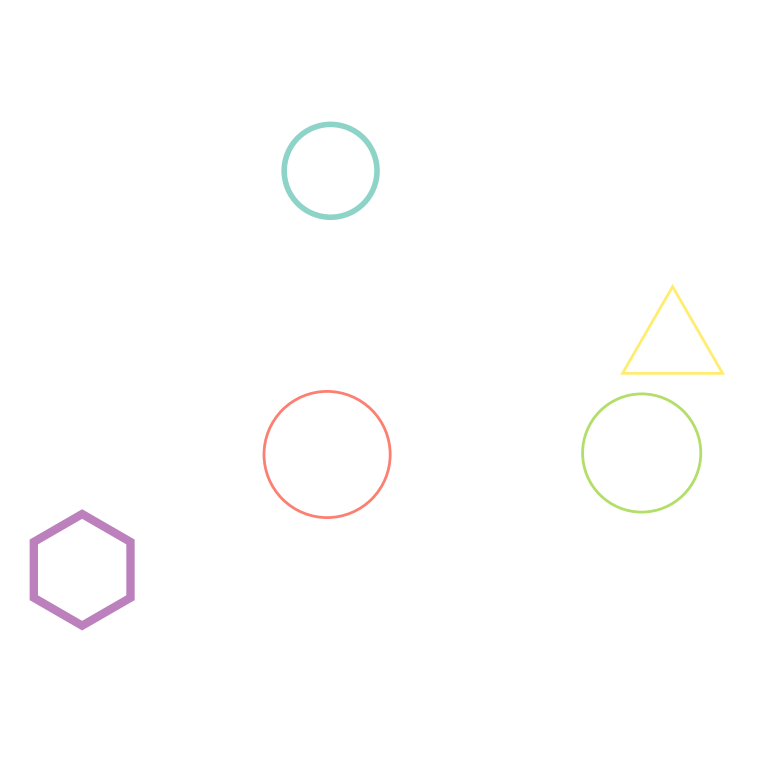[{"shape": "circle", "thickness": 2, "radius": 0.3, "center": [0.429, 0.778]}, {"shape": "circle", "thickness": 1, "radius": 0.41, "center": [0.425, 0.41]}, {"shape": "circle", "thickness": 1, "radius": 0.38, "center": [0.833, 0.412]}, {"shape": "hexagon", "thickness": 3, "radius": 0.36, "center": [0.107, 0.26]}, {"shape": "triangle", "thickness": 1, "radius": 0.38, "center": [0.873, 0.553]}]